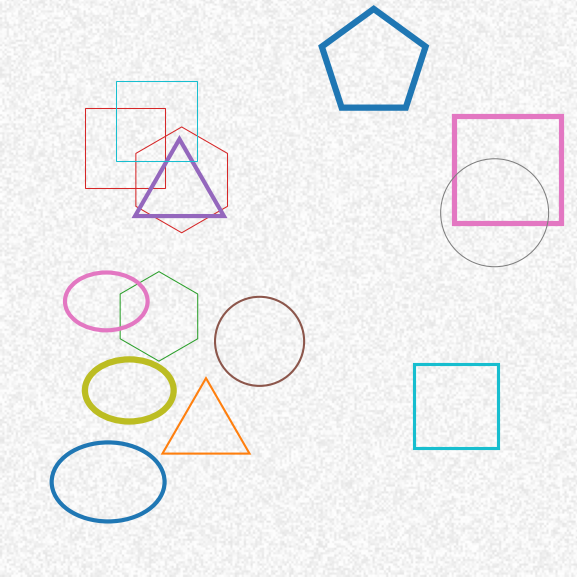[{"shape": "oval", "thickness": 2, "radius": 0.49, "center": [0.187, 0.165]}, {"shape": "pentagon", "thickness": 3, "radius": 0.47, "center": [0.647, 0.889]}, {"shape": "triangle", "thickness": 1, "radius": 0.44, "center": [0.357, 0.257]}, {"shape": "hexagon", "thickness": 0.5, "radius": 0.39, "center": [0.275, 0.451]}, {"shape": "square", "thickness": 0.5, "radius": 0.35, "center": [0.217, 0.743]}, {"shape": "hexagon", "thickness": 0.5, "radius": 0.46, "center": [0.315, 0.688]}, {"shape": "triangle", "thickness": 2, "radius": 0.44, "center": [0.311, 0.669]}, {"shape": "circle", "thickness": 1, "radius": 0.39, "center": [0.45, 0.408]}, {"shape": "square", "thickness": 2.5, "radius": 0.46, "center": [0.879, 0.705]}, {"shape": "oval", "thickness": 2, "radius": 0.36, "center": [0.184, 0.477]}, {"shape": "circle", "thickness": 0.5, "radius": 0.47, "center": [0.857, 0.631]}, {"shape": "oval", "thickness": 3, "radius": 0.38, "center": [0.224, 0.323]}, {"shape": "square", "thickness": 0.5, "radius": 0.35, "center": [0.271, 0.79]}, {"shape": "square", "thickness": 1.5, "radius": 0.36, "center": [0.789, 0.296]}]